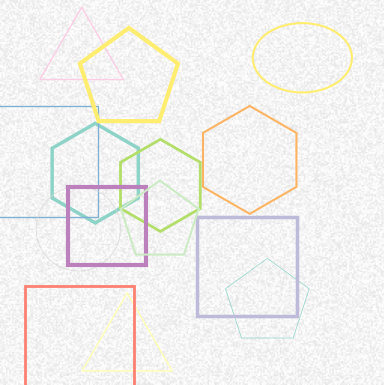[{"shape": "hexagon", "thickness": 2.5, "radius": 0.65, "center": [0.247, 0.55]}, {"shape": "pentagon", "thickness": 0.5, "radius": 0.57, "center": [0.694, 0.215]}, {"shape": "triangle", "thickness": 1, "radius": 0.68, "center": [0.33, 0.104]}, {"shape": "square", "thickness": 2.5, "radius": 0.64, "center": [0.642, 0.307]}, {"shape": "square", "thickness": 2, "radius": 0.71, "center": [0.206, 0.115]}, {"shape": "square", "thickness": 1, "radius": 0.72, "center": [0.11, 0.581]}, {"shape": "hexagon", "thickness": 1.5, "radius": 0.7, "center": [0.649, 0.585]}, {"shape": "hexagon", "thickness": 2, "radius": 0.6, "center": [0.417, 0.519]}, {"shape": "triangle", "thickness": 1, "radius": 0.63, "center": [0.212, 0.856]}, {"shape": "circle", "thickness": 0.5, "radius": 0.55, "center": [0.203, 0.406]}, {"shape": "square", "thickness": 3, "radius": 0.51, "center": [0.278, 0.413]}, {"shape": "pentagon", "thickness": 1.5, "radius": 0.53, "center": [0.415, 0.425]}, {"shape": "oval", "thickness": 1.5, "radius": 0.64, "center": [0.785, 0.85]}, {"shape": "pentagon", "thickness": 3, "radius": 0.67, "center": [0.335, 0.794]}]